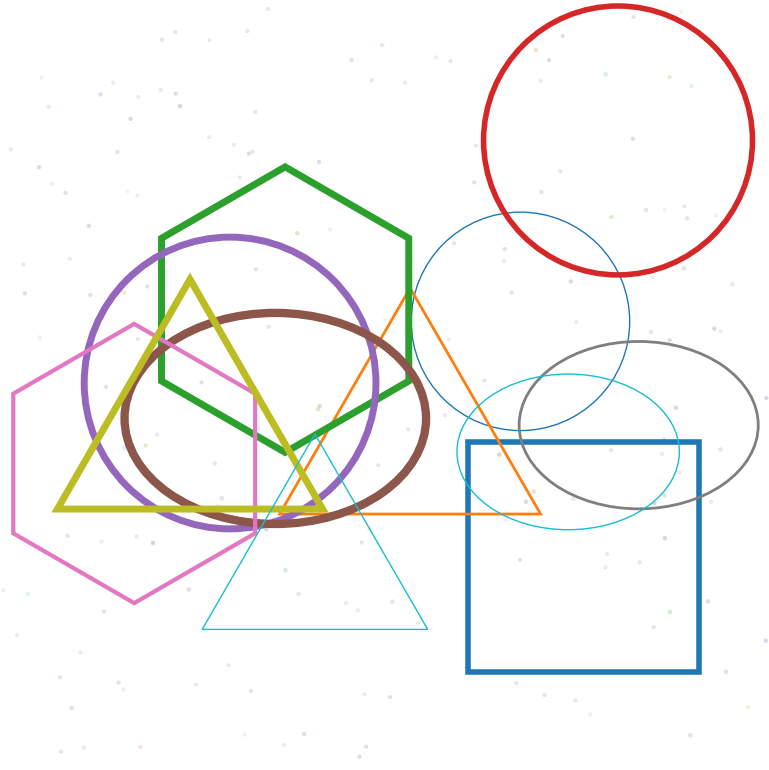[{"shape": "square", "thickness": 2, "radius": 0.75, "center": [0.758, 0.276]}, {"shape": "circle", "thickness": 0.5, "radius": 0.71, "center": [0.676, 0.583]}, {"shape": "triangle", "thickness": 1, "radius": 0.98, "center": [0.533, 0.43]}, {"shape": "hexagon", "thickness": 2.5, "radius": 0.93, "center": [0.37, 0.598]}, {"shape": "circle", "thickness": 2, "radius": 0.87, "center": [0.803, 0.818]}, {"shape": "circle", "thickness": 2.5, "radius": 0.95, "center": [0.299, 0.503]}, {"shape": "oval", "thickness": 3, "radius": 0.98, "center": [0.358, 0.457]}, {"shape": "hexagon", "thickness": 1.5, "radius": 0.91, "center": [0.174, 0.398]}, {"shape": "oval", "thickness": 1, "radius": 0.78, "center": [0.829, 0.448]}, {"shape": "triangle", "thickness": 2.5, "radius": 0.99, "center": [0.247, 0.438]}, {"shape": "oval", "thickness": 0.5, "radius": 0.72, "center": [0.738, 0.413]}, {"shape": "triangle", "thickness": 0.5, "radius": 0.85, "center": [0.409, 0.267]}]